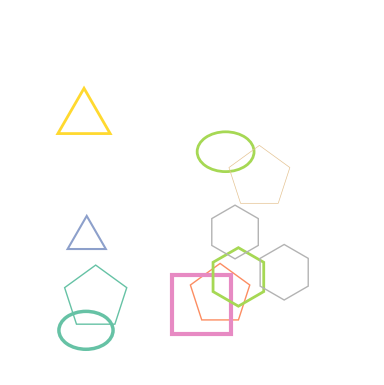[{"shape": "pentagon", "thickness": 1, "radius": 0.42, "center": [0.249, 0.227]}, {"shape": "oval", "thickness": 2.5, "radius": 0.35, "center": [0.223, 0.142]}, {"shape": "pentagon", "thickness": 1, "radius": 0.41, "center": [0.572, 0.235]}, {"shape": "triangle", "thickness": 1.5, "radius": 0.29, "center": [0.225, 0.382]}, {"shape": "square", "thickness": 3, "radius": 0.38, "center": [0.524, 0.209]}, {"shape": "hexagon", "thickness": 2, "radius": 0.38, "center": [0.619, 0.281]}, {"shape": "oval", "thickness": 2, "radius": 0.37, "center": [0.586, 0.606]}, {"shape": "triangle", "thickness": 2, "radius": 0.39, "center": [0.218, 0.692]}, {"shape": "pentagon", "thickness": 0.5, "radius": 0.42, "center": [0.674, 0.539]}, {"shape": "hexagon", "thickness": 1, "radius": 0.35, "center": [0.61, 0.397]}, {"shape": "hexagon", "thickness": 1, "radius": 0.36, "center": [0.738, 0.293]}]